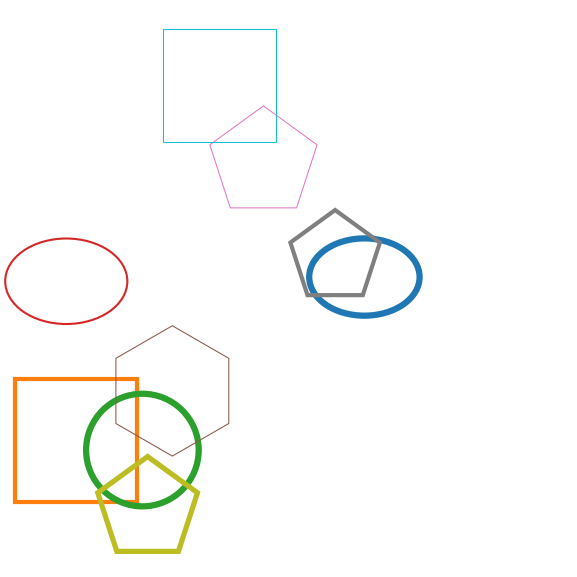[{"shape": "oval", "thickness": 3, "radius": 0.48, "center": [0.631, 0.519]}, {"shape": "square", "thickness": 2, "radius": 0.53, "center": [0.132, 0.236]}, {"shape": "circle", "thickness": 3, "radius": 0.49, "center": [0.247, 0.22]}, {"shape": "oval", "thickness": 1, "radius": 0.53, "center": [0.115, 0.512]}, {"shape": "hexagon", "thickness": 0.5, "radius": 0.56, "center": [0.298, 0.322]}, {"shape": "pentagon", "thickness": 0.5, "radius": 0.49, "center": [0.456, 0.718]}, {"shape": "pentagon", "thickness": 2, "radius": 0.41, "center": [0.58, 0.554]}, {"shape": "pentagon", "thickness": 2.5, "radius": 0.45, "center": [0.256, 0.118]}, {"shape": "square", "thickness": 0.5, "radius": 0.49, "center": [0.38, 0.851]}]